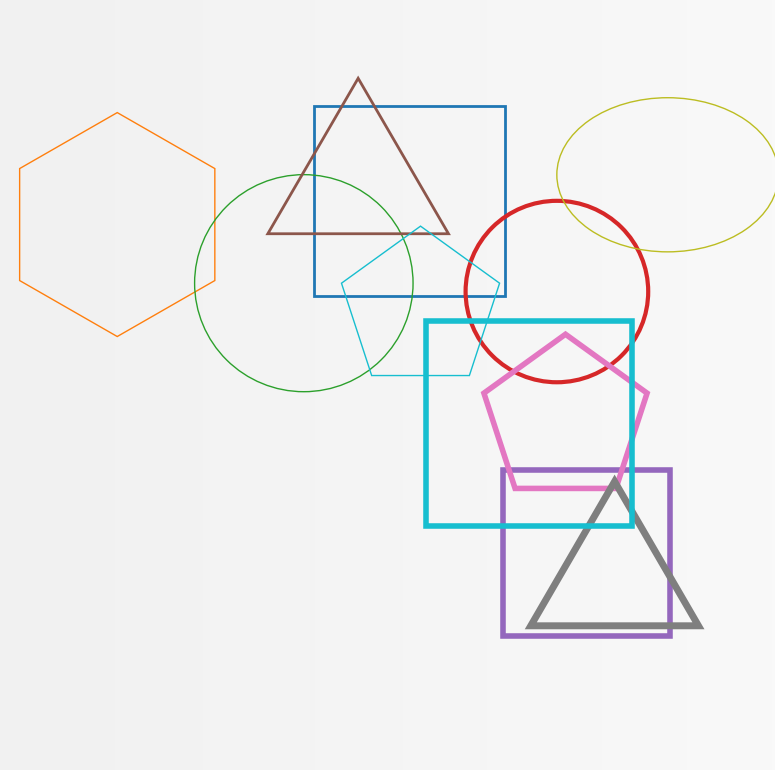[{"shape": "square", "thickness": 1, "radius": 0.62, "center": [0.528, 0.739]}, {"shape": "hexagon", "thickness": 0.5, "radius": 0.73, "center": [0.151, 0.708]}, {"shape": "circle", "thickness": 0.5, "radius": 0.7, "center": [0.392, 0.632]}, {"shape": "circle", "thickness": 1.5, "radius": 0.59, "center": [0.719, 0.621]}, {"shape": "square", "thickness": 2, "radius": 0.54, "center": [0.757, 0.282]}, {"shape": "triangle", "thickness": 1, "radius": 0.67, "center": [0.462, 0.764]}, {"shape": "pentagon", "thickness": 2, "radius": 0.55, "center": [0.73, 0.455]}, {"shape": "triangle", "thickness": 2.5, "radius": 0.62, "center": [0.793, 0.25]}, {"shape": "oval", "thickness": 0.5, "radius": 0.71, "center": [0.861, 0.773]}, {"shape": "pentagon", "thickness": 0.5, "radius": 0.54, "center": [0.543, 0.599]}, {"shape": "square", "thickness": 2, "radius": 0.66, "center": [0.682, 0.45]}]